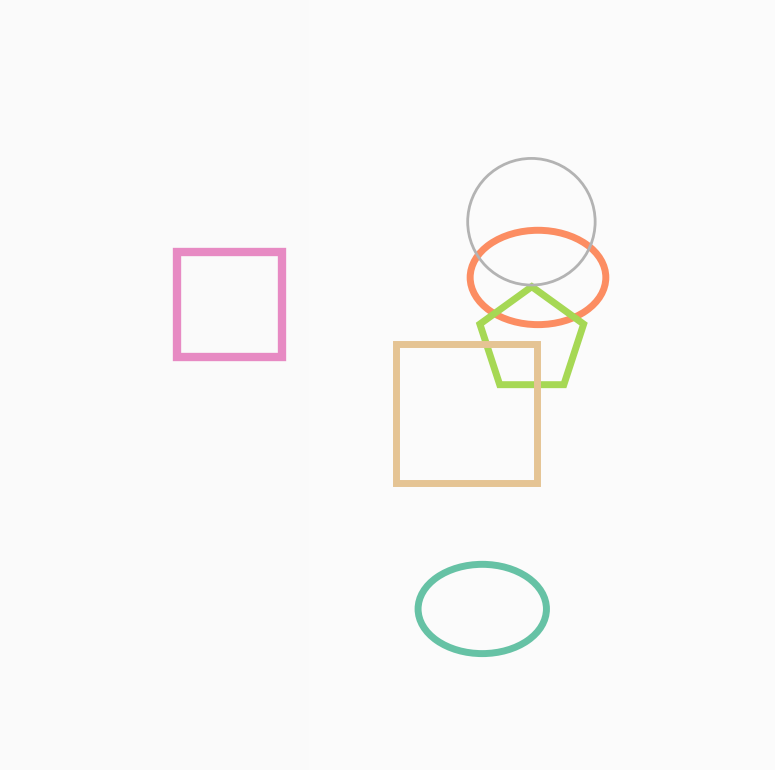[{"shape": "oval", "thickness": 2.5, "radius": 0.41, "center": [0.622, 0.209]}, {"shape": "oval", "thickness": 2.5, "radius": 0.44, "center": [0.694, 0.64]}, {"shape": "square", "thickness": 3, "radius": 0.34, "center": [0.296, 0.604]}, {"shape": "pentagon", "thickness": 2.5, "radius": 0.35, "center": [0.686, 0.557]}, {"shape": "square", "thickness": 2.5, "radius": 0.45, "center": [0.602, 0.463]}, {"shape": "circle", "thickness": 1, "radius": 0.41, "center": [0.686, 0.712]}]